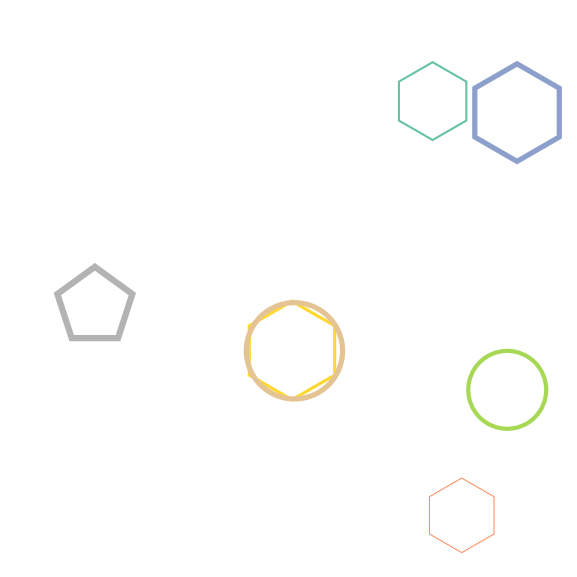[{"shape": "hexagon", "thickness": 1, "radius": 0.34, "center": [0.749, 0.824]}, {"shape": "hexagon", "thickness": 0.5, "radius": 0.32, "center": [0.8, 0.107]}, {"shape": "hexagon", "thickness": 2.5, "radius": 0.42, "center": [0.895, 0.804]}, {"shape": "circle", "thickness": 2, "radius": 0.34, "center": [0.878, 0.324]}, {"shape": "hexagon", "thickness": 1.5, "radius": 0.43, "center": [0.506, 0.392]}, {"shape": "circle", "thickness": 2.5, "radius": 0.42, "center": [0.51, 0.392]}, {"shape": "pentagon", "thickness": 3, "radius": 0.34, "center": [0.164, 0.469]}]